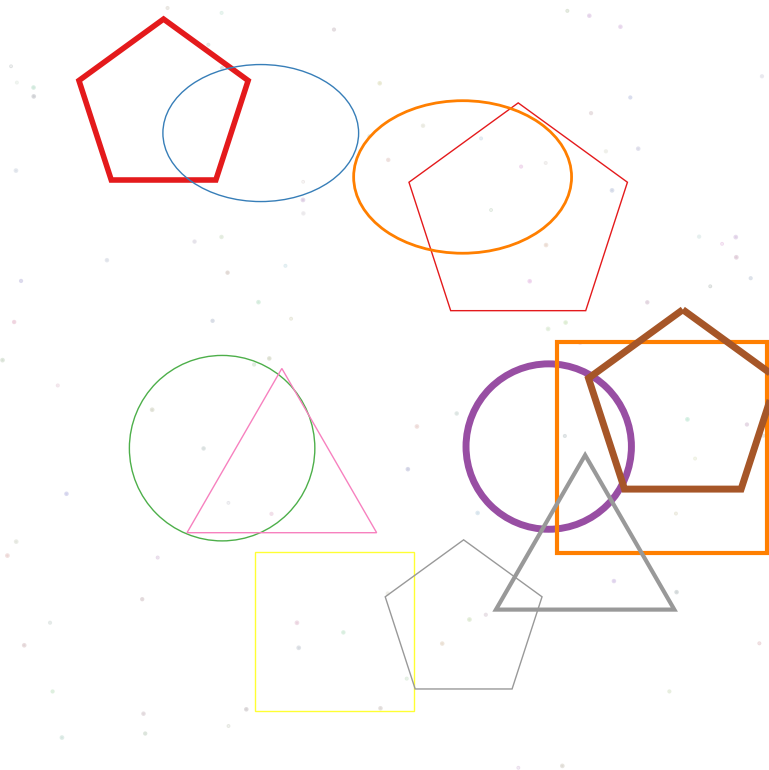[{"shape": "pentagon", "thickness": 0.5, "radius": 0.75, "center": [0.673, 0.717]}, {"shape": "pentagon", "thickness": 2, "radius": 0.58, "center": [0.212, 0.86]}, {"shape": "oval", "thickness": 0.5, "radius": 0.64, "center": [0.339, 0.827]}, {"shape": "circle", "thickness": 0.5, "radius": 0.6, "center": [0.288, 0.418]}, {"shape": "circle", "thickness": 2.5, "radius": 0.54, "center": [0.713, 0.42]}, {"shape": "square", "thickness": 1.5, "radius": 0.68, "center": [0.86, 0.419]}, {"shape": "oval", "thickness": 1, "radius": 0.71, "center": [0.601, 0.77]}, {"shape": "square", "thickness": 0.5, "radius": 0.52, "center": [0.435, 0.18]}, {"shape": "pentagon", "thickness": 2.5, "radius": 0.64, "center": [0.887, 0.469]}, {"shape": "triangle", "thickness": 0.5, "radius": 0.71, "center": [0.366, 0.379]}, {"shape": "pentagon", "thickness": 0.5, "radius": 0.54, "center": [0.602, 0.192]}, {"shape": "triangle", "thickness": 1.5, "radius": 0.67, "center": [0.76, 0.275]}]